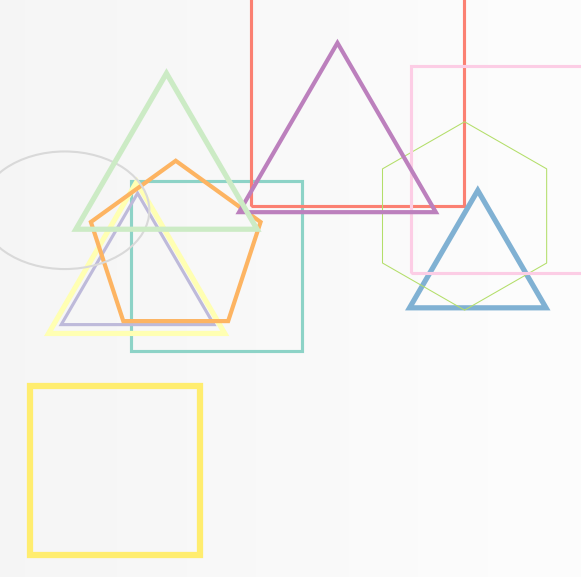[{"shape": "square", "thickness": 1.5, "radius": 0.74, "center": [0.373, 0.539]}, {"shape": "triangle", "thickness": 2.5, "radius": 0.88, "center": [0.235, 0.509]}, {"shape": "triangle", "thickness": 1.5, "radius": 0.76, "center": [0.237, 0.513]}, {"shape": "square", "thickness": 1.5, "radius": 0.92, "center": [0.614, 0.826]}, {"shape": "triangle", "thickness": 2.5, "radius": 0.68, "center": [0.822, 0.534]}, {"shape": "pentagon", "thickness": 2, "radius": 0.77, "center": [0.302, 0.567]}, {"shape": "hexagon", "thickness": 0.5, "radius": 0.82, "center": [0.799, 0.625]}, {"shape": "square", "thickness": 1.5, "radius": 0.9, "center": [0.887, 0.705]}, {"shape": "oval", "thickness": 1, "radius": 0.73, "center": [0.111, 0.635]}, {"shape": "triangle", "thickness": 2, "radius": 0.98, "center": [0.581, 0.729]}, {"shape": "triangle", "thickness": 2.5, "radius": 0.9, "center": [0.286, 0.692]}, {"shape": "square", "thickness": 3, "radius": 0.73, "center": [0.198, 0.184]}]